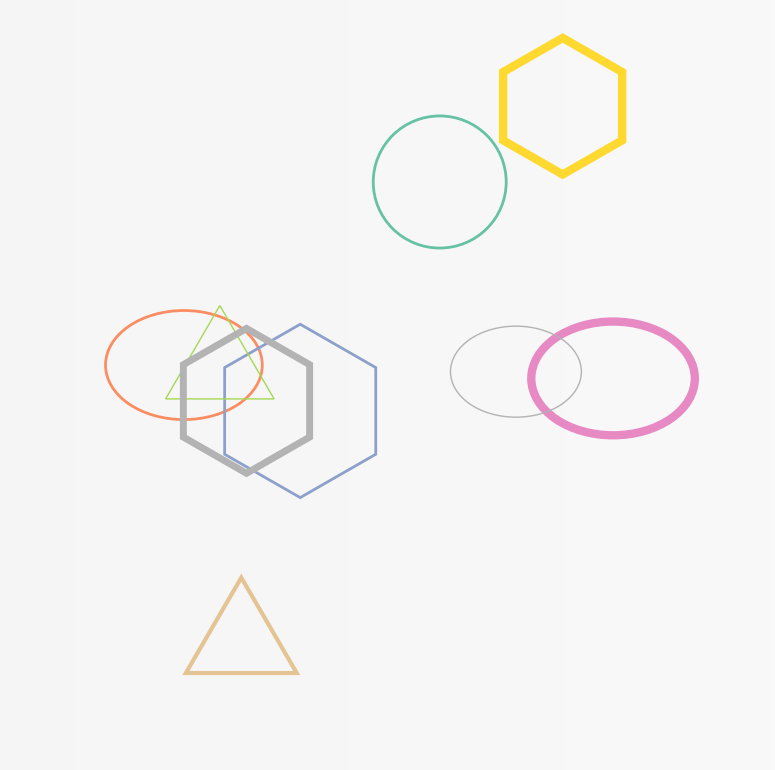[{"shape": "circle", "thickness": 1, "radius": 0.43, "center": [0.567, 0.764]}, {"shape": "oval", "thickness": 1, "radius": 0.51, "center": [0.237, 0.526]}, {"shape": "hexagon", "thickness": 1, "radius": 0.56, "center": [0.387, 0.466]}, {"shape": "oval", "thickness": 3, "radius": 0.53, "center": [0.791, 0.509]}, {"shape": "triangle", "thickness": 0.5, "radius": 0.4, "center": [0.284, 0.522]}, {"shape": "hexagon", "thickness": 3, "radius": 0.44, "center": [0.726, 0.862]}, {"shape": "triangle", "thickness": 1.5, "radius": 0.41, "center": [0.311, 0.167]}, {"shape": "hexagon", "thickness": 2.5, "radius": 0.47, "center": [0.318, 0.479]}, {"shape": "oval", "thickness": 0.5, "radius": 0.42, "center": [0.666, 0.517]}]